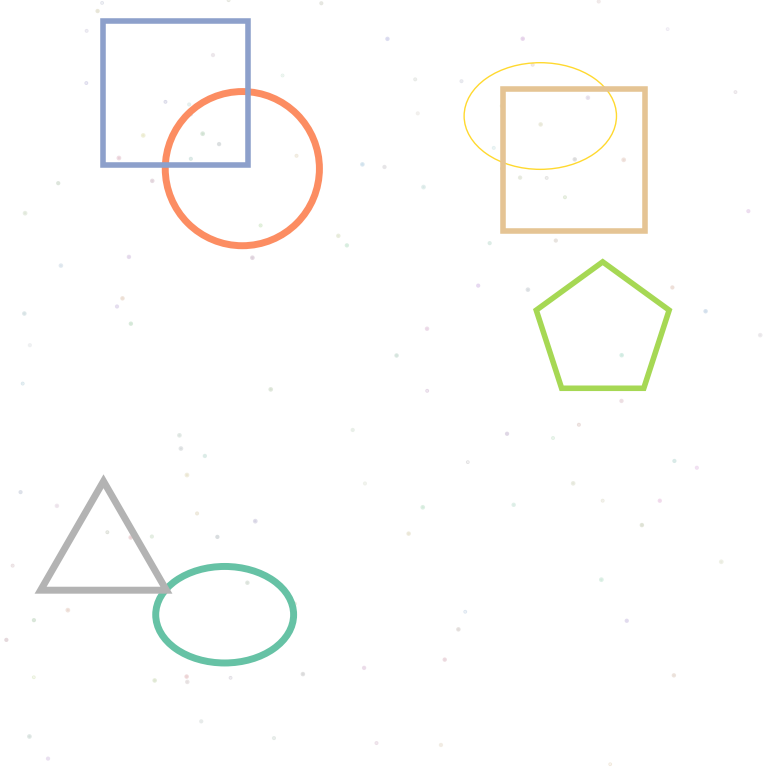[{"shape": "oval", "thickness": 2.5, "radius": 0.45, "center": [0.292, 0.202]}, {"shape": "circle", "thickness": 2.5, "radius": 0.5, "center": [0.315, 0.781]}, {"shape": "square", "thickness": 2, "radius": 0.47, "center": [0.228, 0.879]}, {"shape": "pentagon", "thickness": 2, "radius": 0.45, "center": [0.783, 0.569]}, {"shape": "oval", "thickness": 0.5, "radius": 0.49, "center": [0.702, 0.849]}, {"shape": "square", "thickness": 2, "radius": 0.46, "center": [0.746, 0.792]}, {"shape": "triangle", "thickness": 2.5, "radius": 0.47, "center": [0.134, 0.281]}]